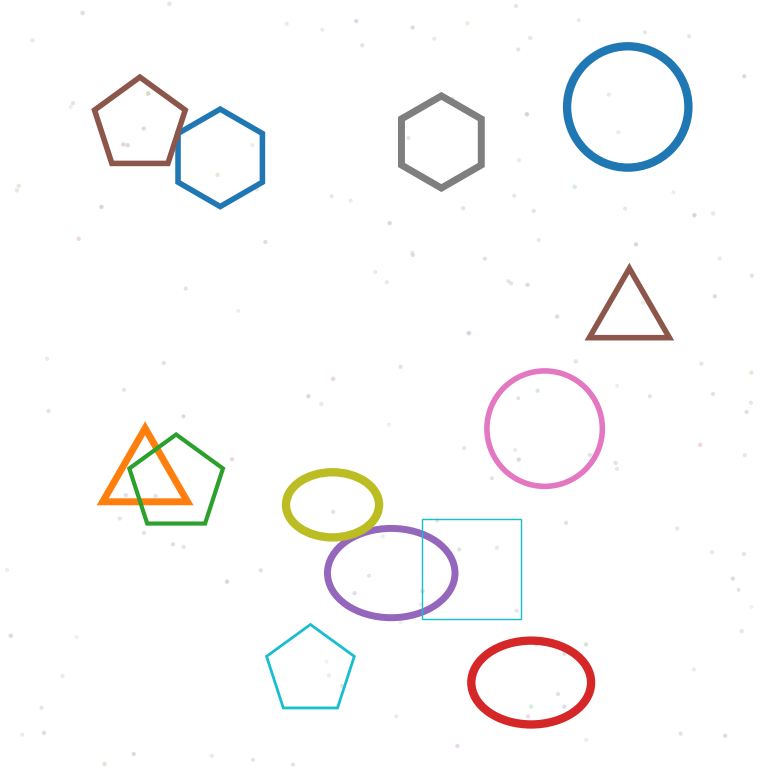[{"shape": "hexagon", "thickness": 2, "radius": 0.32, "center": [0.286, 0.795]}, {"shape": "circle", "thickness": 3, "radius": 0.39, "center": [0.815, 0.861]}, {"shape": "triangle", "thickness": 2.5, "radius": 0.32, "center": [0.188, 0.38]}, {"shape": "pentagon", "thickness": 1.5, "radius": 0.32, "center": [0.229, 0.372]}, {"shape": "oval", "thickness": 3, "radius": 0.39, "center": [0.69, 0.114]}, {"shape": "oval", "thickness": 2.5, "radius": 0.41, "center": [0.508, 0.256]}, {"shape": "pentagon", "thickness": 2, "radius": 0.31, "center": [0.182, 0.838]}, {"shape": "triangle", "thickness": 2, "radius": 0.3, "center": [0.817, 0.591]}, {"shape": "circle", "thickness": 2, "radius": 0.37, "center": [0.707, 0.443]}, {"shape": "hexagon", "thickness": 2.5, "radius": 0.3, "center": [0.573, 0.816]}, {"shape": "oval", "thickness": 3, "radius": 0.3, "center": [0.432, 0.344]}, {"shape": "pentagon", "thickness": 1, "radius": 0.3, "center": [0.403, 0.129]}, {"shape": "square", "thickness": 0.5, "radius": 0.32, "center": [0.612, 0.261]}]